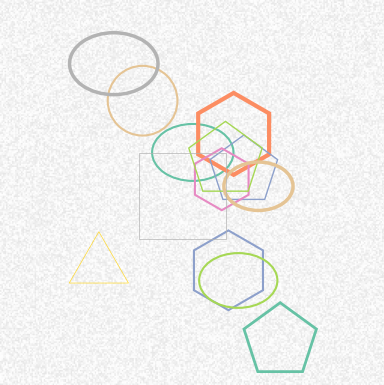[{"shape": "pentagon", "thickness": 2, "radius": 0.49, "center": [0.728, 0.115]}, {"shape": "oval", "thickness": 1.5, "radius": 0.53, "center": [0.501, 0.604]}, {"shape": "hexagon", "thickness": 3, "radius": 0.53, "center": [0.607, 0.652]}, {"shape": "hexagon", "thickness": 1.5, "radius": 0.52, "center": [0.593, 0.298]}, {"shape": "pentagon", "thickness": 1, "radius": 0.46, "center": [0.633, 0.557]}, {"shape": "hexagon", "thickness": 1.5, "radius": 0.4, "center": [0.576, 0.534]}, {"shape": "oval", "thickness": 1.5, "radius": 0.51, "center": [0.619, 0.271]}, {"shape": "pentagon", "thickness": 1, "radius": 0.5, "center": [0.586, 0.585]}, {"shape": "triangle", "thickness": 0.5, "radius": 0.44, "center": [0.257, 0.309]}, {"shape": "oval", "thickness": 2.5, "radius": 0.45, "center": [0.671, 0.516]}, {"shape": "circle", "thickness": 1.5, "radius": 0.45, "center": [0.37, 0.738]}, {"shape": "oval", "thickness": 2.5, "radius": 0.57, "center": [0.296, 0.835]}, {"shape": "square", "thickness": 0.5, "radius": 0.56, "center": [0.474, 0.49]}]